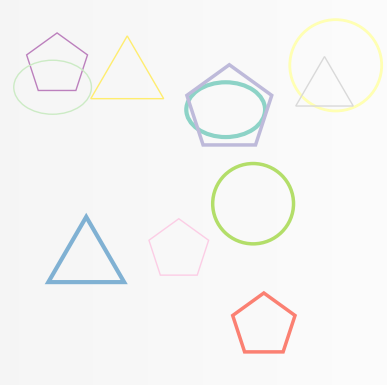[{"shape": "oval", "thickness": 3, "radius": 0.51, "center": [0.582, 0.715]}, {"shape": "circle", "thickness": 2, "radius": 0.59, "center": [0.866, 0.83]}, {"shape": "pentagon", "thickness": 2.5, "radius": 0.58, "center": [0.592, 0.717]}, {"shape": "pentagon", "thickness": 2.5, "radius": 0.42, "center": [0.681, 0.154]}, {"shape": "triangle", "thickness": 3, "radius": 0.56, "center": [0.223, 0.324]}, {"shape": "circle", "thickness": 2.5, "radius": 0.52, "center": [0.653, 0.471]}, {"shape": "pentagon", "thickness": 1, "radius": 0.4, "center": [0.461, 0.351]}, {"shape": "triangle", "thickness": 1, "radius": 0.43, "center": [0.837, 0.767]}, {"shape": "pentagon", "thickness": 1, "radius": 0.41, "center": [0.147, 0.832]}, {"shape": "oval", "thickness": 1, "radius": 0.5, "center": [0.136, 0.773]}, {"shape": "triangle", "thickness": 1, "radius": 0.54, "center": [0.328, 0.798]}]